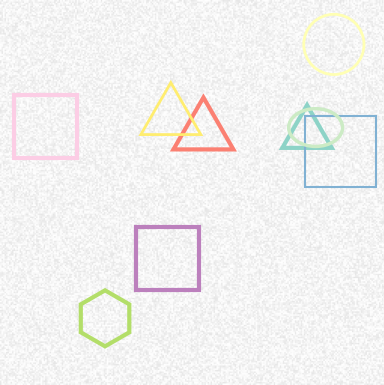[{"shape": "triangle", "thickness": 3, "radius": 0.37, "center": [0.798, 0.653]}, {"shape": "circle", "thickness": 2, "radius": 0.39, "center": [0.867, 0.885]}, {"shape": "triangle", "thickness": 3, "radius": 0.45, "center": [0.528, 0.657]}, {"shape": "square", "thickness": 1.5, "radius": 0.46, "center": [0.885, 0.607]}, {"shape": "hexagon", "thickness": 3, "radius": 0.36, "center": [0.273, 0.173]}, {"shape": "square", "thickness": 3, "radius": 0.41, "center": [0.119, 0.672]}, {"shape": "square", "thickness": 3, "radius": 0.41, "center": [0.435, 0.328]}, {"shape": "oval", "thickness": 2.5, "radius": 0.35, "center": [0.82, 0.669]}, {"shape": "triangle", "thickness": 2, "radius": 0.45, "center": [0.444, 0.695]}]